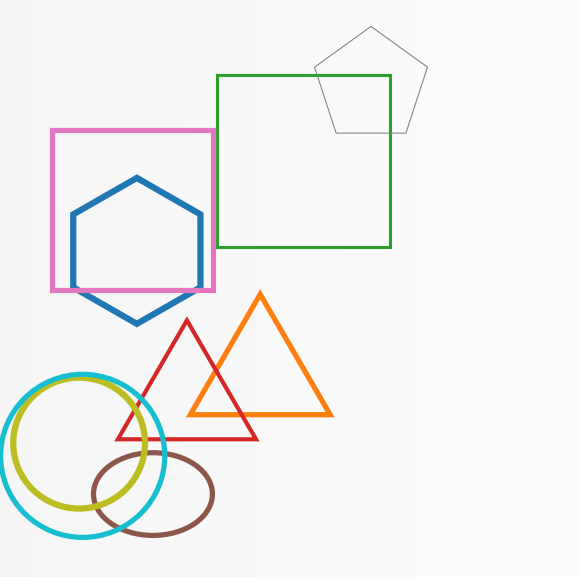[{"shape": "hexagon", "thickness": 3, "radius": 0.63, "center": [0.235, 0.565]}, {"shape": "triangle", "thickness": 2.5, "radius": 0.69, "center": [0.448, 0.351]}, {"shape": "square", "thickness": 1.5, "radius": 0.74, "center": [0.522, 0.721]}, {"shape": "triangle", "thickness": 2, "radius": 0.69, "center": [0.322, 0.307]}, {"shape": "oval", "thickness": 2.5, "radius": 0.51, "center": [0.263, 0.144]}, {"shape": "square", "thickness": 2.5, "radius": 0.69, "center": [0.228, 0.636]}, {"shape": "pentagon", "thickness": 0.5, "radius": 0.51, "center": [0.638, 0.851]}, {"shape": "circle", "thickness": 3, "radius": 0.57, "center": [0.136, 0.232]}, {"shape": "circle", "thickness": 2.5, "radius": 0.71, "center": [0.142, 0.21]}]